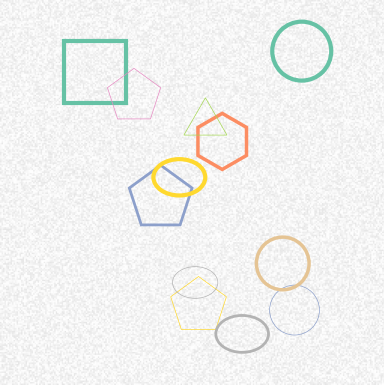[{"shape": "circle", "thickness": 3, "radius": 0.38, "center": [0.784, 0.867]}, {"shape": "square", "thickness": 3, "radius": 0.4, "center": [0.247, 0.813]}, {"shape": "hexagon", "thickness": 2.5, "radius": 0.36, "center": [0.577, 0.633]}, {"shape": "circle", "thickness": 0.5, "radius": 0.32, "center": [0.765, 0.195]}, {"shape": "pentagon", "thickness": 2, "radius": 0.43, "center": [0.417, 0.485]}, {"shape": "pentagon", "thickness": 0.5, "radius": 0.36, "center": [0.348, 0.75]}, {"shape": "triangle", "thickness": 0.5, "radius": 0.32, "center": [0.534, 0.681]}, {"shape": "pentagon", "thickness": 0.5, "radius": 0.38, "center": [0.516, 0.206]}, {"shape": "oval", "thickness": 3, "radius": 0.34, "center": [0.466, 0.539]}, {"shape": "circle", "thickness": 2.5, "radius": 0.34, "center": [0.734, 0.316]}, {"shape": "oval", "thickness": 0.5, "radius": 0.29, "center": [0.507, 0.266]}, {"shape": "oval", "thickness": 2, "radius": 0.34, "center": [0.629, 0.133]}]